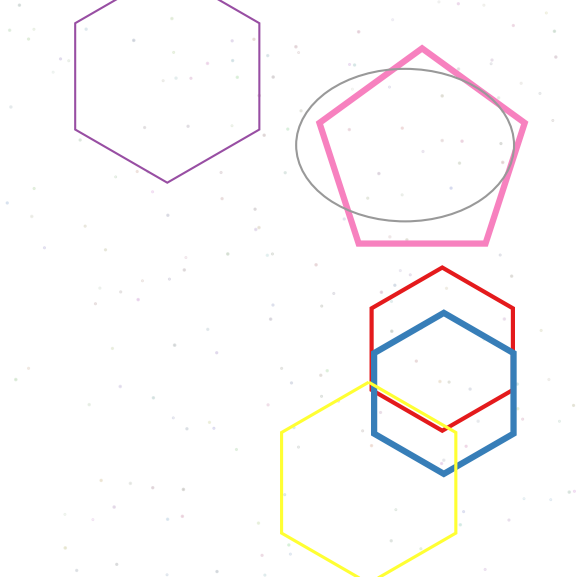[{"shape": "hexagon", "thickness": 2, "radius": 0.71, "center": [0.766, 0.395]}, {"shape": "hexagon", "thickness": 3, "radius": 0.7, "center": [0.769, 0.318]}, {"shape": "hexagon", "thickness": 1, "radius": 0.92, "center": [0.29, 0.867]}, {"shape": "hexagon", "thickness": 1.5, "radius": 0.87, "center": [0.638, 0.163]}, {"shape": "pentagon", "thickness": 3, "radius": 0.93, "center": [0.731, 0.729]}, {"shape": "oval", "thickness": 1, "radius": 0.94, "center": [0.701, 0.748]}]